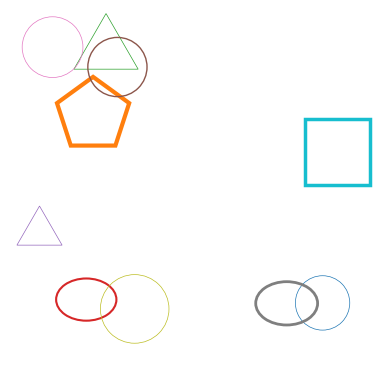[{"shape": "circle", "thickness": 0.5, "radius": 0.35, "center": [0.838, 0.213]}, {"shape": "pentagon", "thickness": 3, "radius": 0.49, "center": [0.242, 0.702]}, {"shape": "triangle", "thickness": 0.5, "radius": 0.48, "center": [0.275, 0.868]}, {"shape": "oval", "thickness": 1.5, "radius": 0.39, "center": [0.224, 0.222]}, {"shape": "triangle", "thickness": 0.5, "radius": 0.34, "center": [0.103, 0.397]}, {"shape": "circle", "thickness": 1, "radius": 0.38, "center": [0.305, 0.826]}, {"shape": "circle", "thickness": 0.5, "radius": 0.39, "center": [0.136, 0.878]}, {"shape": "oval", "thickness": 2, "radius": 0.4, "center": [0.745, 0.212]}, {"shape": "circle", "thickness": 0.5, "radius": 0.45, "center": [0.35, 0.198]}, {"shape": "square", "thickness": 2.5, "radius": 0.43, "center": [0.877, 0.605]}]